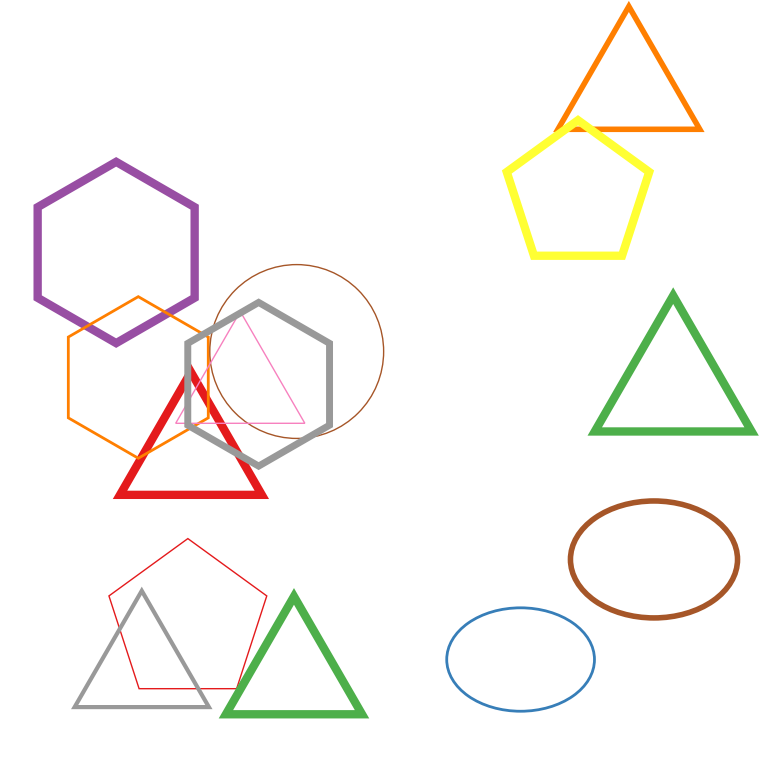[{"shape": "pentagon", "thickness": 0.5, "radius": 0.54, "center": [0.244, 0.193]}, {"shape": "triangle", "thickness": 3, "radius": 0.53, "center": [0.248, 0.41]}, {"shape": "oval", "thickness": 1, "radius": 0.48, "center": [0.676, 0.143]}, {"shape": "triangle", "thickness": 3, "radius": 0.51, "center": [0.382, 0.123]}, {"shape": "triangle", "thickness": 3, "radius": 0.59, "center": [0.874, 0.498]}, {"shape": "hexagon", "thickness": 3, "radius": 0.59, "center": [0.151, 0.672]}, {"shape": "triangle", "thickness": 2, "radius": 0.53, "center": [0.817, 0.885]}, {"shape": "hexagon", "thickness": 1, "radius": 0.52, "center": [0.18, 0.51]}, {"shape": "pentagon", "thickness": 3, "radius": 0.49, "center": [0.751, 0.747]}, {"shape": "oval", "thickness": 2, "radius": 0.54, "center": [0.849, 0.273]}, {"shape": "circle", "thickness": 0.5, "radius": 0.56, "center": [0.385, 0.543]}, {"shape": "triangle", "thickness": 0.5, "radius": 0.48, "center": [0.312, 0.499]}, {"shape": "triangle", "thickness": 1.5, "radius": 0.5, "center": [0.184, 0.132]}, {"shape": "hexagon", "thickness": 2.5, "radius": 0.53, "center": [0.336, 0.501]}]